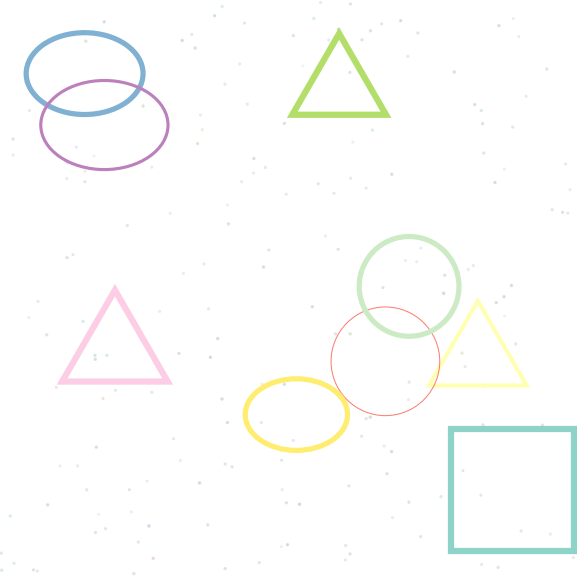[{"shape": "square", "thickness": 3, "radius": 0.53, "center": [0.888, 0.15]}, {"shape": "triangle", "thickness": 2, "radius": 0.49, "center": [0.827, 0.38]}, {"shape": "circle", "thickness": 0.5, "radius": 0.47, "center": [0.667, 0.373]}, {"shape": "oval", "thickness": 2.5, "radius": 0.51, "center": [0.147, 0.872]}, {"shape": "triangle", "thickness": 3, "radius": 0.47, "center": [0.587, 0.847]}, {"shape": "triangle", "thickness": 3, "radius": 0.53, "center": [0.199, 0.391]}, {"shape": "oval", "thickness": 1.5, "radius": 0.55, "center": [0.181, 0.783]}, {"shape": "circle", "thickness": 2.5, "radius": 0.43, "center": [0.708, 0.503]}, {"shape": "oval", "thickness": 2.5, "radius": 0.44, "center": [0.513, 0.281]}]